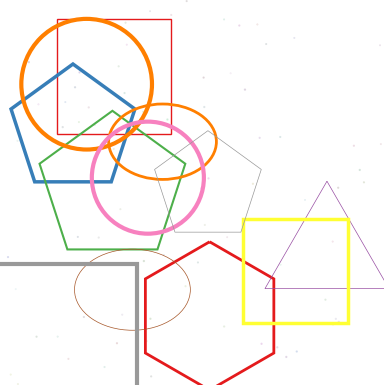[{"shape": "hexagon", "thickness": 2, "radius": 0.96, "center": [0.544, 0.179]}, {"shape": "square", "thickness": 1, "radius": 0.74, "center": [0.296, 0.801]}, {"shape": "pentagon", "thickness": 2.5, "radius": 0.85, "center": [0.19, 0.665]}, {"shape": "pentagon", "thickness": 1.5, "radius": 1.0, "center": [0.292, 0.513]}, {"shape": "triangle", "thickness": 0.5, "radius": 0.93, "center": [0.849, 0.343]}, {"shape": "oval", "thickness": 2, "radius": 0.7, "center": [0.422, 0.632]}, {"shape": "circle", "thickness": 3, "radius": 0.85, "center": [0.225, 0.781]}, {"shape": "square", "thickness": 2.5, "radius": 0.68, "center": [0.768, 0.297]}, {"shape": "oval", "thickness": 0.5, "radius": 0.75, "center": [0.344, 0.248]}, {"shape": "circle", "thickness": 3, "radius": 0.73, "center": [0.384, 0.539]}, {"shape": "square", "thickness": 3, "radius": 0.93, "center": [0.169, 0.128]}, {"shape": "pentagon", "thickness": 0.5, "radius": 0.73, "center": [0.54, 0.515]}]